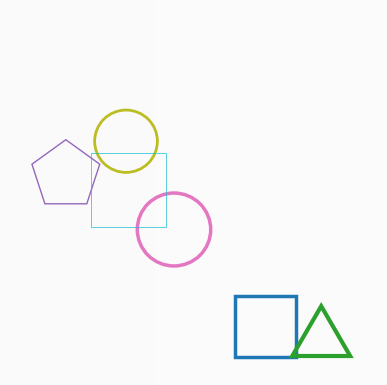[{"shape": "square", "thickness": 2.5, "radius": 0.4, "center": [0.686, 0.151]}, {"shape": "triangle", "thickness": 3, "radius": 0.43, "center": [0.829, 0.118]}, {"shape": "pentagon", "thickness": 1, "radius": 0.46, "center": [0.17, 0.545]}, {"shape": "circle", "thickness": 2.5, "radius": 0.47, "center": [0.449, 0.404]}, {"shape": "circle", "thickness": 2, "radius": 0.4, "center": [0.325, 0.633]}, {"shape": "square", "thickness": 0.5, "radius": 0.48, "center": [0.331, 0.506]}]